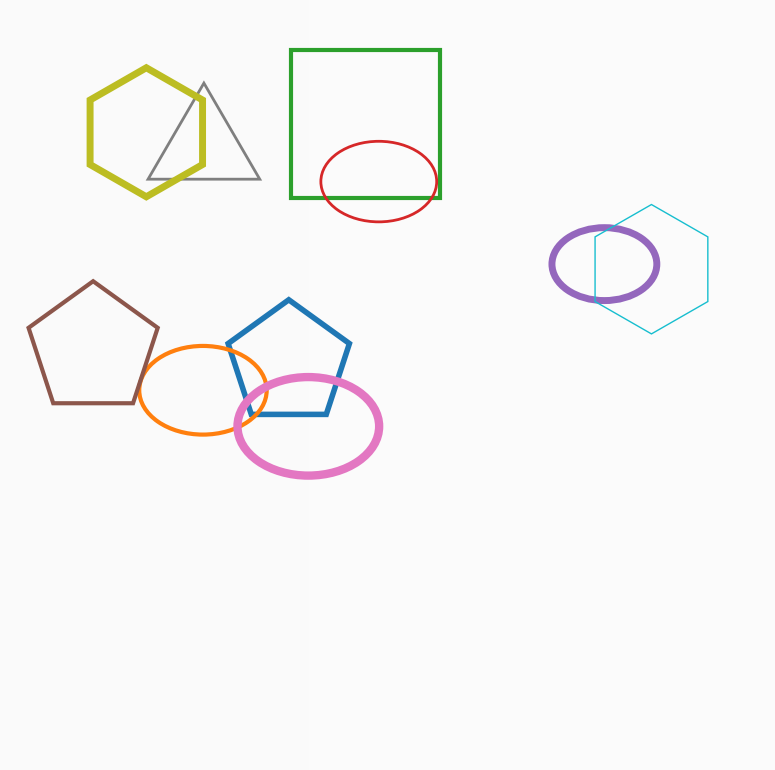[{"shape": "pentagon", "thickness": 2, "radius": 0.41, "center": [0.373, 0.528]}, {"shape": "oval", "thickness": 1.5, "radius": 0.41, "center": [0.262, 0.493]}, {"shape": "square", "thickness": 1.5, "radius": 0.48, "center": [0.472, 0.839]}, {"shape": "oval", "thickness": 1, "radius": 0.37, "center": [0.489, 0.764]}, {"shape": "oval", "thickness": 2.5, "radius": 0.34, "center": [0.78, 0.657]}, {"shape": "pentagon", "thickness": 1.5, "radius": 0.44, "center": [0.12, 0.547]}, {"shape": "oval", "thickness": 3, "radius": 0.46, "center": [0.398, 0.446]}, {"shape": "triangle", "thickness": 1, "radius": 0.42, "center": [0.263, 0.809]}, {"shape": "hexagon", "thickness": 2.5, "radius": 0.42, "center": [0.189, 0.828]}, {"shape": "hexagon", "thickness": 0.5, "radius": 0.42, "center": [0.841, 0.65]}]